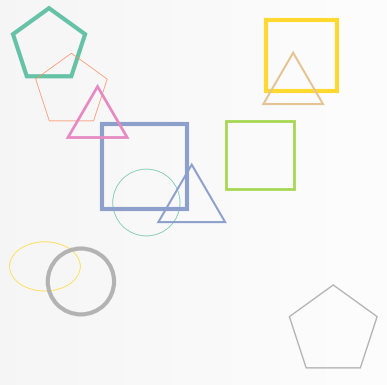[{"shape": "circle", "thickness": 0.5, "radius": 0.43, "center": [0.378, 0.474]}, {"shape": "pentagon", "thickness": 3, "radius": 0.49, "center": [0.127, 0.881]}, {"shape": "pentagon", "thickness": 0.5, "radius": 0.49, "center": [0.184, 0.765]}, {"shape": "triangle", "thickness": 1.5, "radius": 0.5, "center": [0.495, 0.473]}, {"shape": "square", "thickness": 3, "radius": 0.55, "center": [0.373, 0.567]}, {"shape": "triangle", "thickness": 2, "radius": 0.44, "center": [0.252, 0.687]}, {"shape": "square", "thickness": 2, "radius": 0.44, "center": [0.671, 0.597]}, {"shape": "square", "thickness": 3, "radius": 0.46, "center": [0.778, 0.855]}, {"shape": "oval", "thickness": 0.5, "radius": 0.46, "center": [0.116, 0.308]}, {"shape": "triangle", "thickness": 1.5, "radius": 0.44, "center": [0.757, 0.774]}, {"shape": "pentagon", "thickness": 1, "radius": 0.6, "center": [0.86, 0.141]}, {"shape": "circle", "thickness": 3, "radius": 0.43, "center": [0.209, 0.269]}]